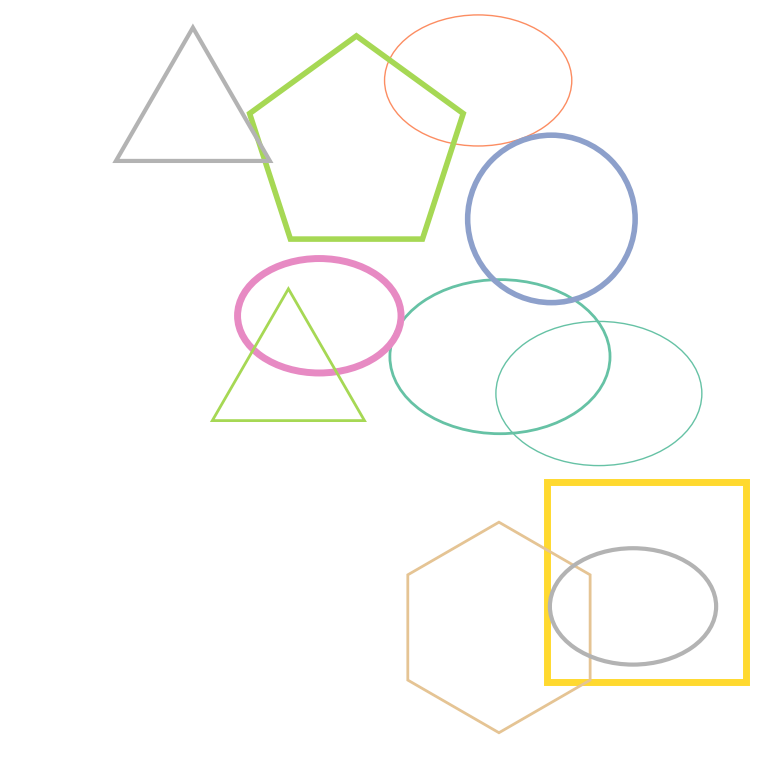[{"shape": "oval", "thickness": 1, "radius": 0.71, "center": [0.649, 0.537]}, {"shape": "oval", "thickness": 0.5, "radius": 0.67, "center": [0.778, 0.489]}, {"shape": "oval", "thickness": 0.5, "radius": 0.61, "center": [0.621, 0.896]}, {"shape": "circle", "thickness": 2, "radius": 0.54, "center": [0.716, 0.716]}, {"shape": "oval", "thickness": 2.5, "radius": 0.53, "center": [0.415, 0.59]}, {"shape": "triangle", "thickness": 1, "radius": 0.57, "center": [0.375, 0.511]}, {"shape": "pentagon", "thickness": 2, "radius": 0.73, "center": [0.463, 0.807]}, {"shape": "square", "thickness": 2.5, "radius": 0.65, "center": [0.84, 0.244]}, {"shape": "hexagon", "thickness": 1, "radius": 0.68, "center": [0.648, 0.185]}, {"shape": "triangle", "thickness": 1.5, "radius": 0.58, "center": [0.251, 0.849]}, {"shape": "oval", "thickness": 1.5, "radius": 0.54, "center": [0.822, 0.212]}]